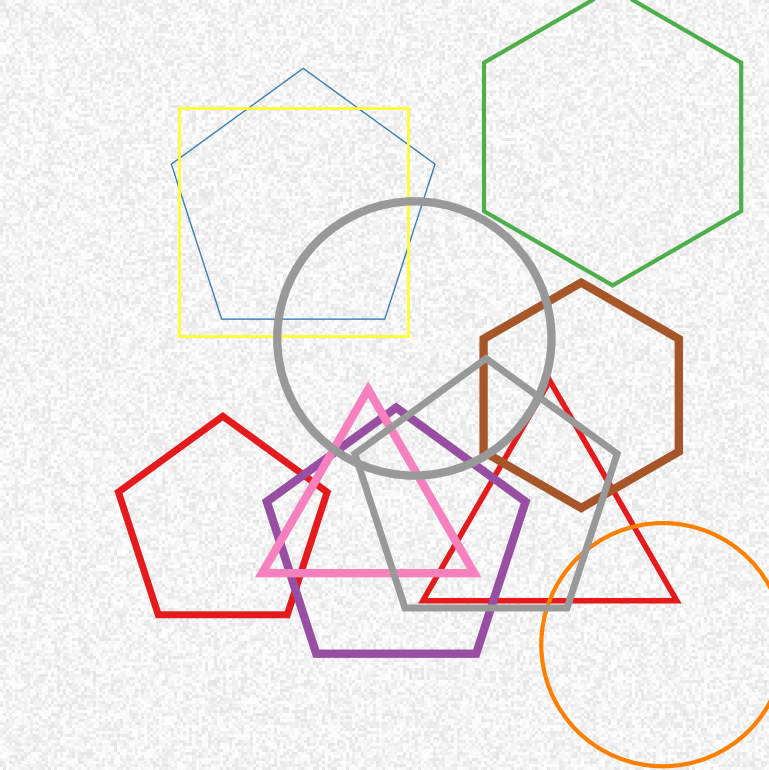[{"shape": "pentagon", "thickness": 2.5, "radius": 0.71, "center": [0.289, 0.317]}, {"shape": "triangle", "thickness": 2, "radius": 0.95, "center": [0.714, 0.315]}, {"shape": "pentagon", "thickness": 0.5, "radius": 0.9, "center": [0.394, 0.731]}, {"shape": "hexagon", "thickness": 1.5, "radius": 0.96, "center": [0.796, 0.822]}, {"shape": "pentagon", "thickness": 3, "radius": 0.88, "center": [0.515, 0.294]}, {"shape": "circle", "thickness": 1.5, "radius": 0.79, "center": [0.861, 0.163]}, {"shape": "square", "thickness": 1, "radius": 0.74, "center": [0.381, 0.712]}, {"shape": "hexagon", "thickness": 3, "radius": 0.73, "center": [0.755, 0.487]}, {"shape": "triangle", "thickness": 3, "radius": 0.8, "center": [0.478, 0.335]}, {"shape": "pentagon", "thickness": 2.5, "radius": 0.9, "center": [0.631, 0.355]}, {"shape": "circle", "thickness": 3, "radius": 0.89, "center": [0.538, 0.56]}]